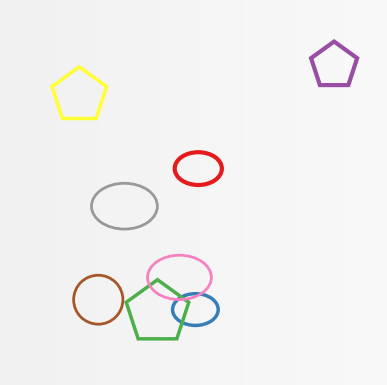[{"shape": "oval", "thickness": 3, "radius": 0.3, "center": [0.512, 0.562]}, {"shape": "oval", "thickness": 2.5, "radius": 0.29, "center": [0.504, 0.196]}, {"shape": "pentagon", "thickness": 2.5, "radius": 0.42, "center": [0.406, 0.189]}, {"shape": "pentagon", "thickness": 3, "radius": 0.31, "center": [0.862, 0.83]}, {"shape": "pentagon", "thickness": 2.5, "radius": 0.37, "center": [0.205, 0.752]}, {"shape": "circle", "thickness": 2, "radius": 0.32, "center": [0.254, 0.222]}, {"shape": "oval", "thickness": 2, "radius": 0.41, "center": [0.463, 0.279]}, {"shape": "oval", "thickness": 2, "radius": 0.42, "center": [0.321, 0.464]}]